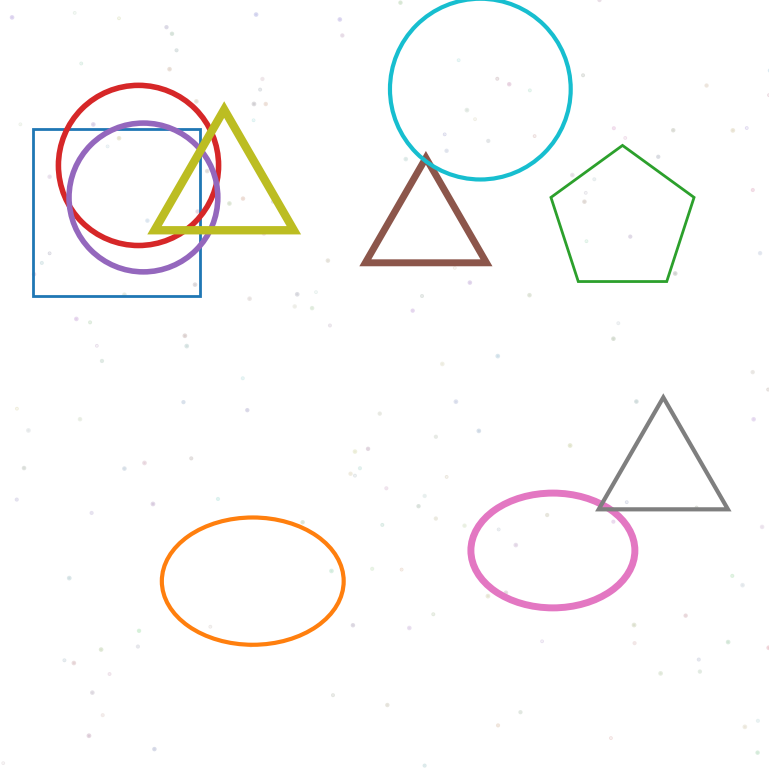[{"shape": "square", "thickness": 1, "radius": 0.54, "center": [0.151, 0.724]}, {"shape": "oval", "thickness": 1.5, "radius": 0.59, "center": [0.328, 0.245]}, {"shape": "pentagon", "thickness": 1, "radius": 0.49, "center": [0.808, 0.713]}, {"shape": "circle", "thickness": 2, "radius": 0.52, "center": [0.18, 0.785]}, {"shape": "circle", "thickness": 2, "radius": 0.48, "center": [0.186, 0.744]}, {"shape": "triangle", "thickness": 2.5, "radius": 0.45, "center": [0.553, 0.704]}, {"shape": "oval", "thickness": 2.5, "radius": 0.53, "center": [0.718, 0.285]}, {"shape": "triangle", "thickness": 1.5, "radius": 0.48, "center": [0.861, 0.387]}, {"shape": "triangle", "thickness": 3, "radius": 0.52, "center": [0.291, 0.753]}, {"shape": "circle", "thickness": 1.5, "radius": 0.59, "center": [0.624, 0.884]}]